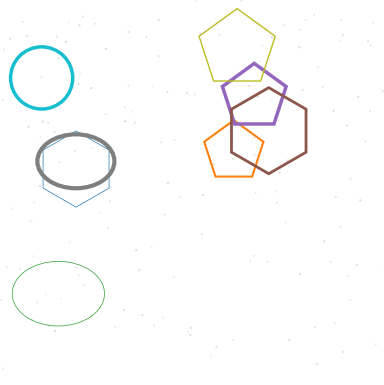[{"shape": "hexagon", "thickness": 0.5, "radius": 0.49, "center": [0.198, 0.561]}, {"shape": "pentagon", "thickness": 1.5, "radius": 0.4, "center": [0.607, 0.607]}, {"shape": "oval", "thickness": 0.5, "radius": 0.6, "center": [0.152, 0.237]}, {"shape": "pentagon", "thickness": 2.5, "radius": 0.43, "center": [0.66, 0.748]}, {"shape": "hexagon", "thickness": 2, "radius": 0.56, "center": [0.698, 0.661]}, {"shape": "oval", "thickness": 3, "radius": 0.5, "center": [0.197, 0.581]}, {"shape": "pentagon", "thickness": 1, "radius": 0.52, "center": [0.616, 0.874]}, {"shape": "circle", "thickness": 2.5, "radius": 0.4, "center": [0.108, 0.798]}]